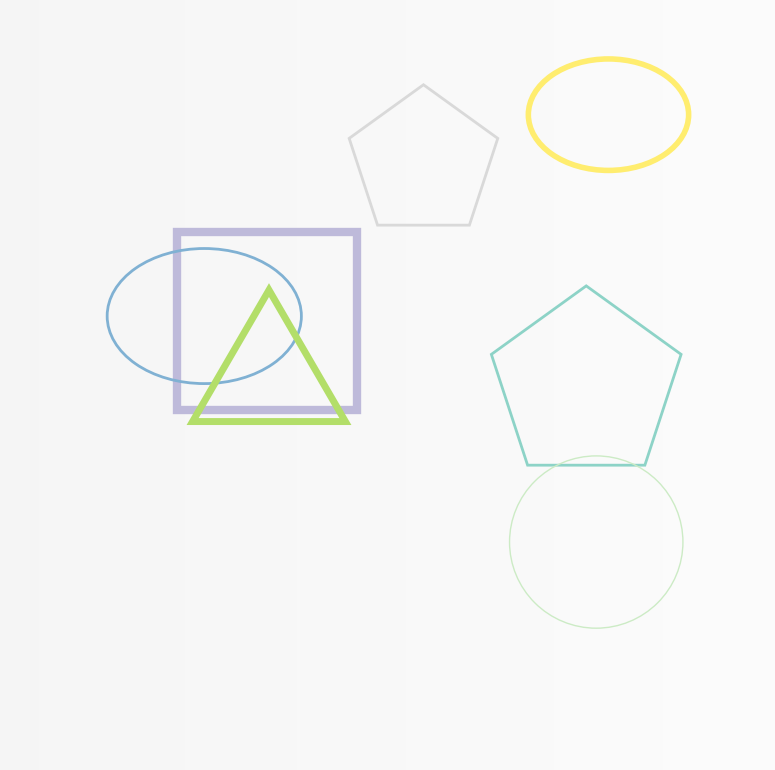[{"shape": "pentagon", "thickness": 1, "radius": 0.64, "center": [0.756, 0.5]}, {"shape": "square", "thickness": 3, "radius": 0.58, "center": [0.344, 0.583]}, {"shape": "oval", "thickness": 1, "radius": 0.63, "center": [0.264, 0.59]}, {"shape": "triangle", "thickness": 2.5, "radius": 0.57, "center": [0.347, 0.509]}, {"shape": "pentagon", "thickness": 1, "radius": 0.5, "center": [0.546, 0.789]}, {"shape": "circle", "thickness": 0.5, "radius": 0.56, "center": [0.769, 0.296]}, {"shape": "oval", "thickness": 2, "radius": 0.52, "center": [0.785, 0.851]}]